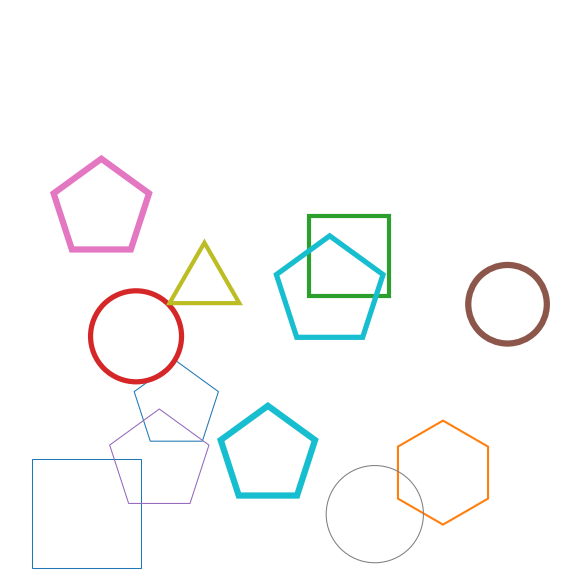[{"shape": "pentagon", "thickness": 0.5, "radius": 0.38, "center": [0.305, 0.297]}, {"shape": "square", "thickness": 0.5, "radius": 0.47, "center": [0.149, 0.109]}, {"shape": "hexagon", "thickness": 1, "radius": 0.45, "center": [0.767, 0.181]}, {"shape": "square", "thickness": 2, "radius": 0.35, "center": [0.604, 0.556]}, {"shape": "circle", "thickness": 2.5, "radius": 0.39, "center": [0.236, 0.417]}, {"shape": "pentagon", "thickness": 0.5, "radius": 0.45, "center": [0.276, 0.201]}, {"shape": "circle", "thickness": 3, "radius": 0.34, "center": [0.879, 0.472]}, {"shape": "pentagon", "thickness": 3, "radius": 0.43, "center": [0.175, 0.637]}, {"shape": "circle", "thickness": 0.5, "radius": 0.42, "center": [0.649, 0.109]}, {"shape": "triangle", "thickness": 2, "radius": 0.35, "center": [0.354, 0.509]}, {"shape": "pentagon", "thickness": 3, "radius": 0.43, "center": [0.464, 0.211]}, {"shape": "pentagon", "thickness": 2.5, "radius": 0.49, "center": [0.571, 0.494]}]